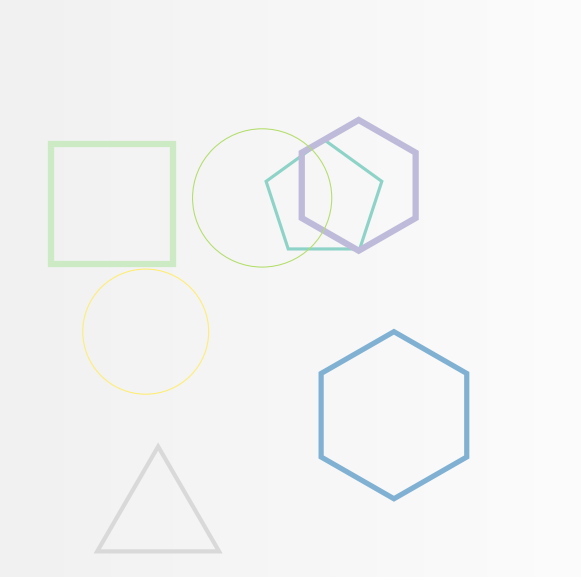[{"shape": "pentagon", "thickness": 1.5, "radius": 0.52, "center": [0.557, 0.653]}, {"shape": "hexagon", "thickness": 3, "radius": 0.57, "center": [0.617, 0.678]}, {"shape": "hexagon", "thickness": 2.5, "radius": 0.72, "center": [0.678, 0.28]}, {"shape": "circle", "thickness": 0.5, "radius": 0.6, "center": [0.451, 0.656]}, {"shape": "triangle", "thickness": 2, "radius": 0.61, "center": [0.272, 0.105]}, {"shape": "square", "thickness": 3, "radius": 0.52, "center": [0.193, 0.646]}, {"shape": "circle", "thickness": 0.5, "radius": 0.54, "center": [0.251, 0.425]}]